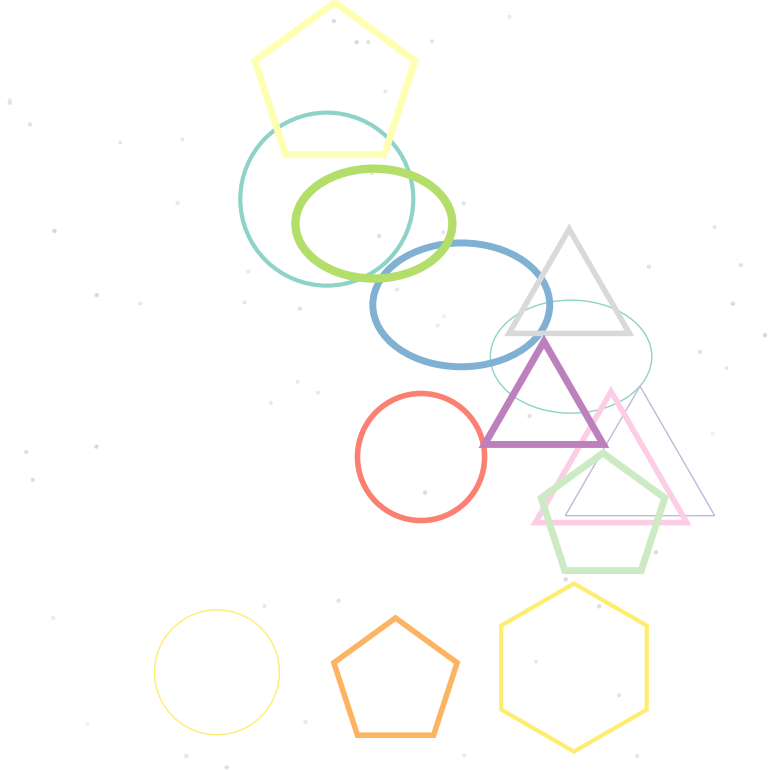[{"shape": "oval", "thickness": 0.5, "radius": 0.52, "center": [0.742, 0.537]}, {"shape": "circle", "thickness": 1.5, "radius": 0.56, "center": [0.424, 0.741]}, {"shape": "pentagon", "thickness": 2.5, "radius": 0.55, "center": [0.435, 0.888]}, {"shape": "triangle", "thickness": 0.5, "radius": 0.56, "center": [0.831, 0.386]}, {"shape": "circle", "thickness": 2, "radius": 0.41, "center": [0.547, 0.406]}, {"shape": "oval", "thickness": 2.5, "radius": 0.57, "center": [0.599, 0.604]}, {"shape": "pentagon", "thickness": 2, "radius": 0.42, "center": [0.514, 0.113]}, {"shape": "oval", "thickness": 3, "radius": 0.51, "center": [0.486, 0.71]}, {"shape": "triangle", "thickness": 2, "radius": 0.57, "center": [0.794, 0.378]}, {"shape": "triangle", "thickness": 2, "radius": 0.45, "center": [0.739, 0.612]}, {"shape": "triangle", "thickness": 2.5, "radius": 0.45, "center": [0.706, 0.467]}, {"shape": "pentagon", "thickness": 2.5, "radius": 0.42, "center": [0.783, 0.327]}, {"shape": "hexagon", "thickness": 1.5, "radius": 0.55, "center": [0.745, 0.133]}, {"shape": "circle", "thickness": 0.5, "radius": 0.41, "center": [0.282, 0.127]}]